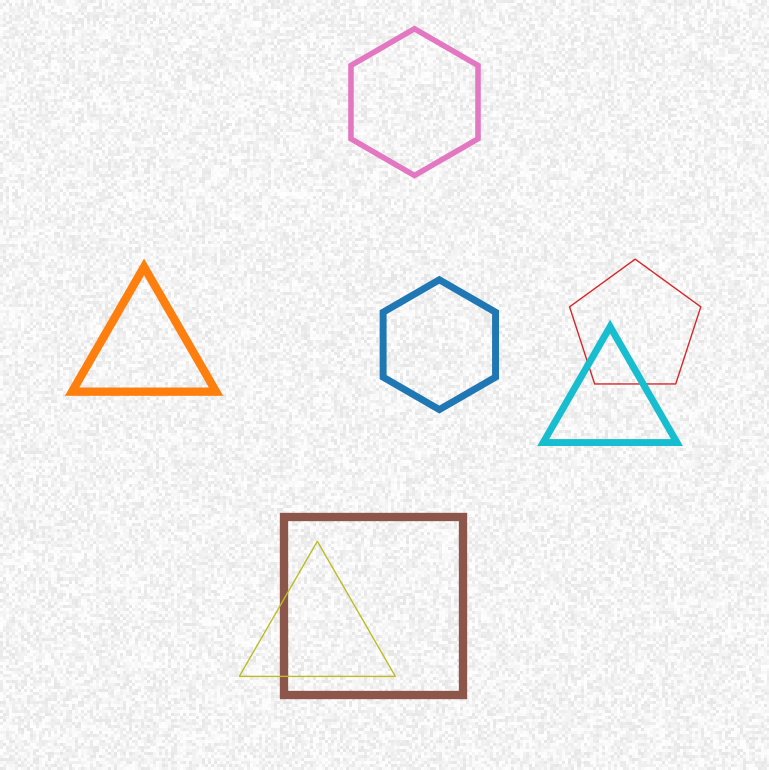[{"shape": "hexagon", "thickness": 2.5, "radius": 0.42, "center": [0.571, 0.552]}, {"shape": "triangle", "thickness": 3, "radius": 0.54, "center": [0.187, 0.545]}, {"shape": "pentagon", "thickness": 0.5, "radius": 0.45, "center": [0.825, 0.574]}, {"shape": "square", "thickness": 3, "radius": 0.58, "center": [0.485, 0.213]}, {"shape": "hexagon", "thickness": 2, "radius": 0.48, "center": [0.538, 0.867]}, {"shape": "triangle", "thickness": 0.5, "radius": 0.59, "center": [0.412, 0.18]}, {"shape": "triangle", "thickness": 2.5, "radius": 0.5, "center": [0.792, 0.475]}]